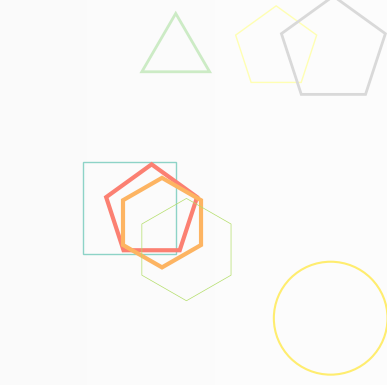[{"shape": "square", "thickness": 1, "radius": 0.59, "center": [0.334, 0.459]}, {"shape": "pentagon", "thickness": 1, "radius": 0.55, "center": [0.713, 0.875]}, {"shape": "pentagon", "thickness": 3, "radius": 0.62, "center": [0.391, 0.45]}, {"shape": "hexagon", "thickness": 3, "radius": 0.58, "center": [0.418, 0.422]}, {"shape": "hexagon", "thickness": 0.5, "radius": 0.66, "center": [0.481, 0.352]}, {"shape": "pentagon", "thickness": 2, "radius": 0.71, "center": [0.86, 0.869]}, {"shape": "triangle", "thickness": 2, "radius": 0.5, "center": [0.454, 0.864]}, {"shape": "circle", "thickness": 1.5, "radius": 0.73, "center": [0.853, 0.174]}]